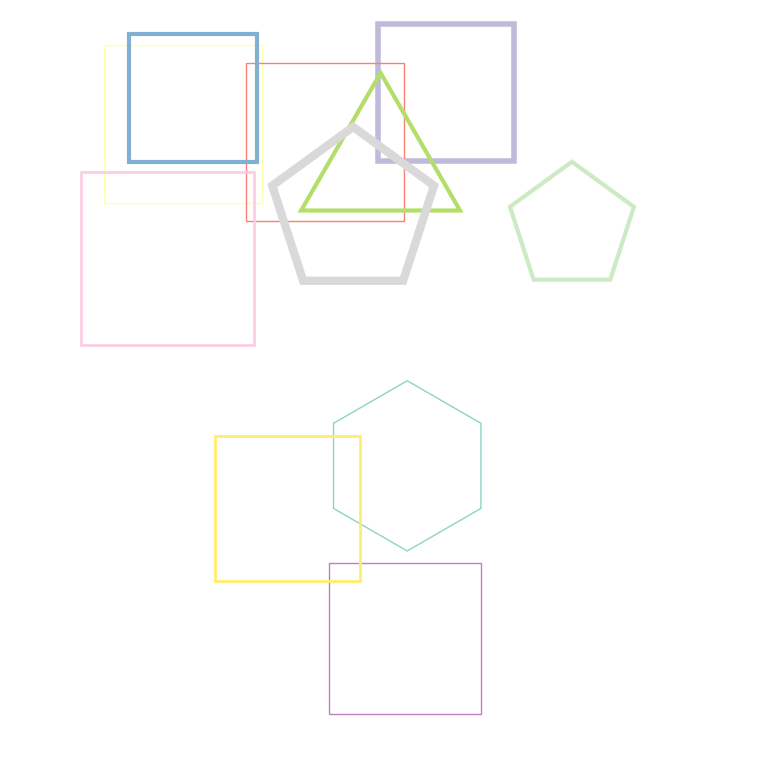[{"shape": "hexagon", "thickness": 0.5, "radius": 0.55, "center": [0.529, 0.395]}, {"shape": "square", "thickness": 0.5, "radius": 0.51, "center": [0.237, 0.839]}, {"shape": "square", "thickness": 2, "radius": 0.44, "center": [0.579, 0.88]}, {"shape": "square", "thickness": 0.5, "radius": 0.51, "center": [0.422, 0.816]}, {"shape": "square", "thickness": 1.5, "radius": 0.41, "center": [0.251, 0.872]}, {"shape": "triangle", "thickness": 1.5, "radius": 0.6, "center": [0.494, 0.786]}, {"shape": "square", "thickness": 1, "radius": 0.56, "center": [0.217, 0.664]}, {"shape": "pentagon", "thickness": 3, "radius": 0.55, "center": [0.459, 0.725]}, {"shape": "square", "thickness": 0.5, "radius": 0.49, "center": [0.526, 0.171]}, {"shape": "pentagon", "thickness": 1.5, "radius": 0.42, "center": [0.743, 0.705]}, {"shape": "square", "thickness": 1, "radius": 0.47, "center": [0.373, 0.34]}]